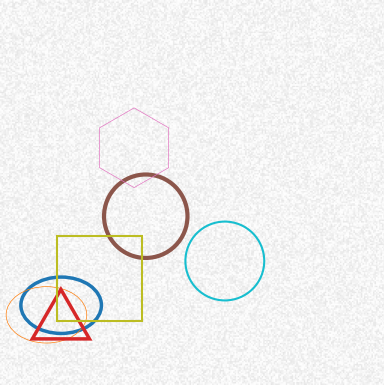[{"shape": "oval", "thickness": 2.5, "radius": 0.52, "center": [0.159, 0.207]}, {"shape": "oval", "thickness": 0.5, "radius": 0.52, "center": [0.121, 0.182]}, {"shape": "triangle", "thickness": 2.5, "radius": 0.43, "center": [0.158, 0.163]}, {"shape": "circle", "thickness": 3, "radius": 0.54, "center": [0.379, 0.438]}, {"shape": "hexagon", "thickness": 0.5, "radius": 0.52, "center": [0.348, 0.616]}, {"shape": "square", "thickness": 1.5, "radius": 0.55, "center": [0.259, 0.278]}, {"shape": "circle", "thickness": 1.5, "radius": 0.51, "center": [0.584, 0.322]}]